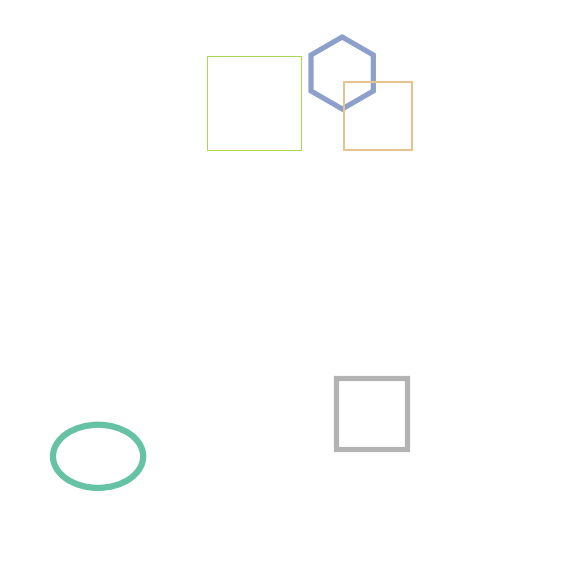[{"shape": "oval", "thickness": 3, "radius": 0.39, "center": [0.17, 0.209]}, {"shape": "hexagon", "thickness": 2.5, "radius": 0.31, "center": [0.593, 0.873]}, {"shape": "square", "thickness": 0.5, "radius": 0.41, "center": [0.44, 0.821]}, {"shape": "square", "thickness": 1, "radius": 0.29, "center": [0.655, 0.799]}, {"shape": "square", "thickness": 2.5, "radius": 0.31, "center": [0.643, 0.283]}]